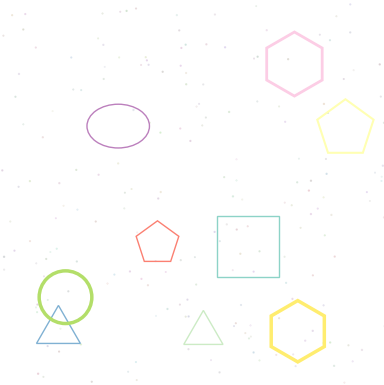[{"shape": "square", "thickness": 1, "radius": 0.4, "center": [0.644, 0.36]}, {"shape": "pentagon", "thickness": 1.5, "radius": 0.38, "center": [0.897, 0.665]}, {"shape": "pentagon", "thickness": 1, "radius": 0.29, "center": [0.409, 0.368]}, {"shape": "triangle", "thickness": 1, "radius": 0.33, "center": [0.152, 0.141]}, {"shape": "circle", "thickness": 2.5, "radius": 0.34, "center": [0.17, 0.228]}, {"shape": "hexagon", "thickness": 2, "radius": 0.42, "center": [0.765, 0.834]}, {"shape": "oval", "thickness": 1, "radius": 0.41, "center": [0.307, 0.672]}, {"shape": "triangle", "thickness": 1, "radius": 0.29, "center": [0.528, 0.135]}, {"shape": "hexagon", "thickness": 2.5, "radius": 0.4, "center": [0.773, 0.14]}]